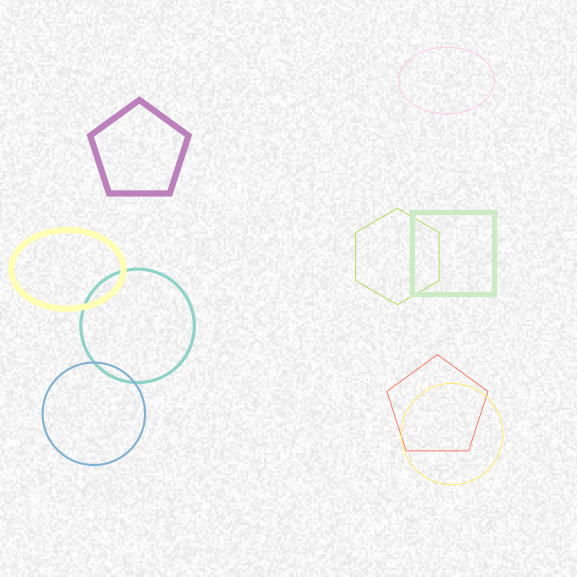[{"shape": "circle", "thickness": 1.5, "radius": 0.49, "center": [0.238, 0.435]}, {"shape": "oval", "thickness": 3, "radius": 0.49, "center": [0.117, 0.533]}, {"shape": "pentagon", "thickness": 0.5, "radius": 0.46, "center": [0.757, 0.293]}, {"shape": "circle", "thickness": 1, "radius": 0.44, "center": [0.162, 0.283]}, {"shape": "hexagon", "thickness": 0.5, "radius": 0.42, "center": [0.688, 0.555]}, {"shape": "oval", "thickness": 0.5, "radius": 0.41, "center": [0.773, 0.859]}, {"shape": "pentagon", "thickness": 3, "radius": 0.45, "center": [0.241, 0.737]}, {"shape": "square", "thickness": 2.5, "radius": 0.35, "center": [0.785, 0.561]}, {"shape": "circle", "thickness": 0.5, "radius": 0.44, "center": [0.783, 0.248]}]